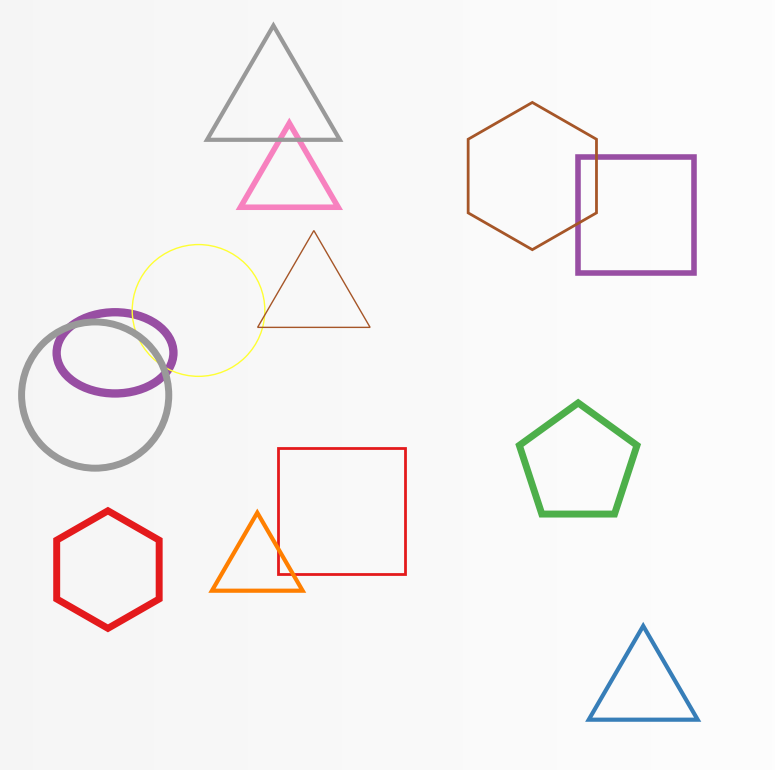[{"shape": "square", "thickness": 1, "radius": 0.41, "center": [0.441, 0.336]}, {"shape": "hexagon", "thickness": 2.5, "radius": 0.38, "center": [0.139, 0.26]}, {"shape": "triangle", "thickness": 1.5, "radius": 0.41, "center": [0.83, 0.106]}, {"shape": "pentagon", "thickness": 2.5, "radius": 0.4, "center": [0.746, 0.397]}, {"shape": "square", "thickness": 2, "radius": 0.38, "center": [0.821, 0.721]}, {"shape": "oval", "thickness": 3, "radius": 0.38, "center": [0.148, 0.542]}, {"shape": "triangle", "thickness": 1.5, "radius": 0.34, "center": [0.332, 0.267]}, {"shape": "circle", "thickness": 0.5, "radius": 0.43, "center": [0.256, 0.597]}, {"shape": "triangle", "thickness": 0.5, "radius": 0.42, "center": [0.405, 0.617]}, {"shape": "hexagon", "thickness": 1, "radius": 0.48, "center": [0.687, 0.771]}, {"shape": "triangle", "thickness": 2, "radius": 0.36, "center": [0.373, 0.767]}, {"shape": "circle", "thickness": 2.5, "radius": 0.47, "center": [0.123, 0.487]}, {"shape": "triangle", "thickness": 1.5, "radius": 0.49, "center": [0.353, 0.868]}]